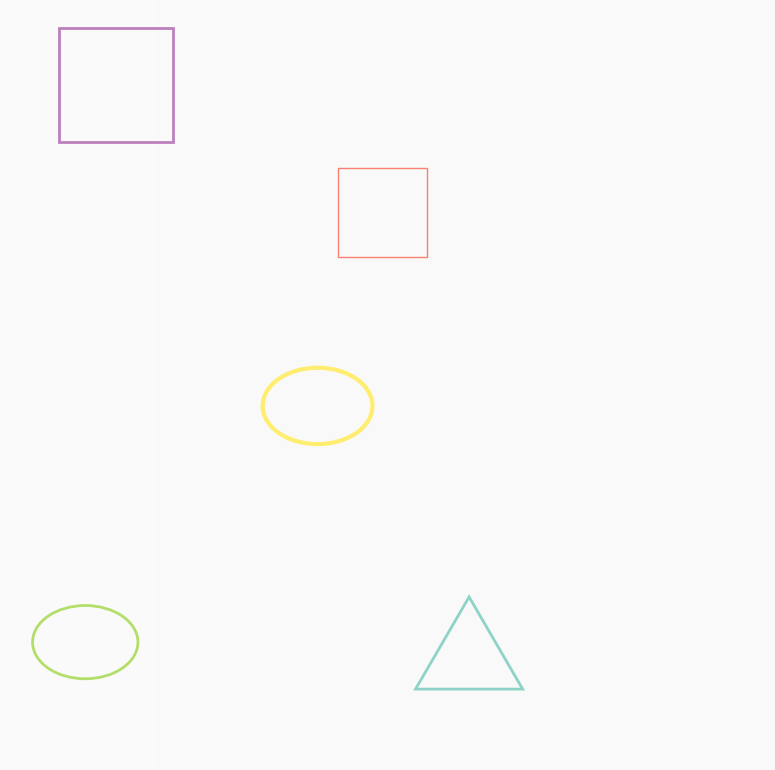[{"shape": "triangle", "thickness": 1, "radius": 0.4, "center": [0.605, 0.145]}, {"shape": "square", "thickness": 0.5, "radius": 0.29, "center": [0.494, 0.724]}, {"shape": "oval", "thickness": 1, "radius": 0.34, "center": [0.11, 0.166]}, {"shape": "square", "thickness": 1, "radius": 0.37, "center": [0.15, 0.89]}, {"shape": "oval", "thickness": 1.5, "radius": 0.35, "center": [0.41, 0.473]}]